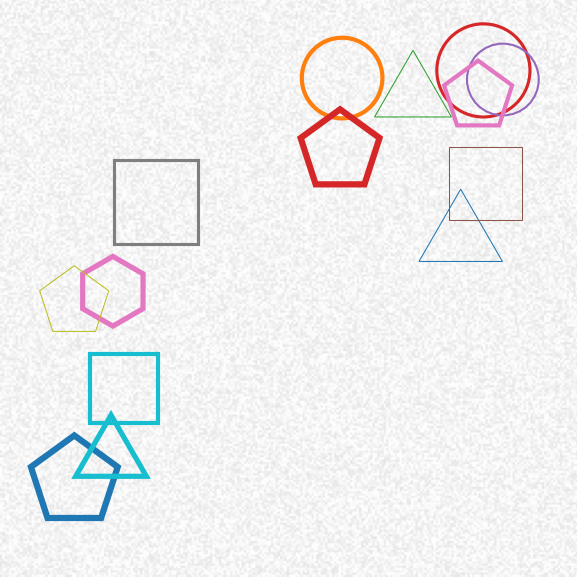[{"shape": "pentagon", "thickness": 3, "radius": 0.4, "center": [0.129, 0.166]}, {"shape": "triangle", "thickness": 0.5, "radius": 0.42, "center": [0.798, 0.588]}, {"shape": "circle", "thickness": 2, "radius": 0.35, "center": [0.592, 0.864]}, {"shape": "triangle", "thickness": 0.5, "radius": 0.38, "center": [0.715, 0.835]}, {"shape": "pentagon", "thickness": 3, "radius": 0.36, "center": [0.589, 0.738]}, {"shape": "circle", "thickness": 1.5, "radius": 0.4, "center": [0.837, 0.877]}, {"shape": "circle", "thickness": 1, "radius": 0.31, "center": [0.871, 0.861]}, {"shape": "square", "thickness": 0.5, "radius": 0.31, "center": [0.84, 0.682]}, {"shape": "pentagon", "thickness": 2, "radius": 0.31, "center": [0.828, 0.832]}, {"shape": "hexagon", "thickness": 2.5, "radius": 0.3, "center": [0.195, 0.495]}, {"shape": "square", "thickness": 1.5, "radius": 0.37, "center": [0.27, 0.649]}, {"shape": "pentagon", "thickness": 0.5, "radius": 0.31, "center": [0.129, 0.476]}, {"shape": "square", "thickness": 2, "radius": 0.3, "center": [0.215, 0.327]}, {"shape": "triangle", "thickness": 2.5, "radius": 0.35, "center": [0.192, 0.21]}]